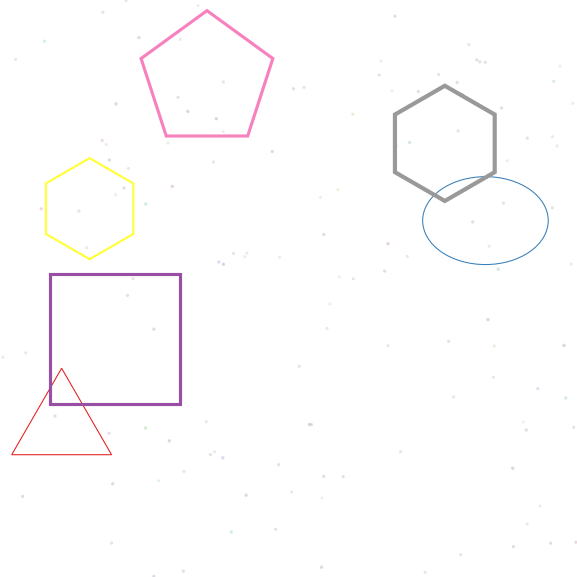[{"shape": "triangle", "thickness": 0.5, "radius": 0.5, "center": [0.107, 0.262]}, {"shape": "oval", "thickness": 0.5, "radius": 0.54, "center": [0.841, 0.617]}, {"shape": "square", "thickness": 1.5, "radius": 0.56, "center": [0.199, 0.412]}, {"shape": "hexagon", "thickness": 1, "radius": 0.44, "center": [0.155, 0.638]}, {"shape": "pentagon", "thickness": 1.5, "radius": 0.6, "center": [0.358, 0.861]}, {"shape": "hexagon", "thickness": 2, "radius": 0.5, "center": [0.77, 0.751]}]